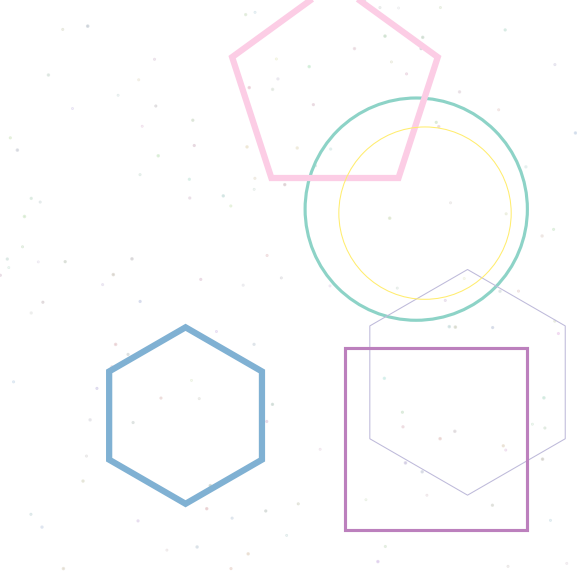[{"shape": "circle", "thickness": 1.5, "radius": 0.96, "center": [0.721, 0.637]}, {"shape": "hexagon", "thickness": 0.5, "radius": 0.98, "center": [0.81, 0.337]}, {"shape": "hexagon", "thickness": 3, "radius": 0.76, "center": [0.321, 0.28]}, {"shape": "pentagon", "thickness": 3, "radius": 0.94, "center": [0.58, 0.842]}, {"shape": "square", "thickness": 1.5, "radius": 0.79, "center": [0.755, 0.239]}, {"shape": "circle", "thickness": 0.5, "radius": 0.75, "center": [0.736, 0.63]}]